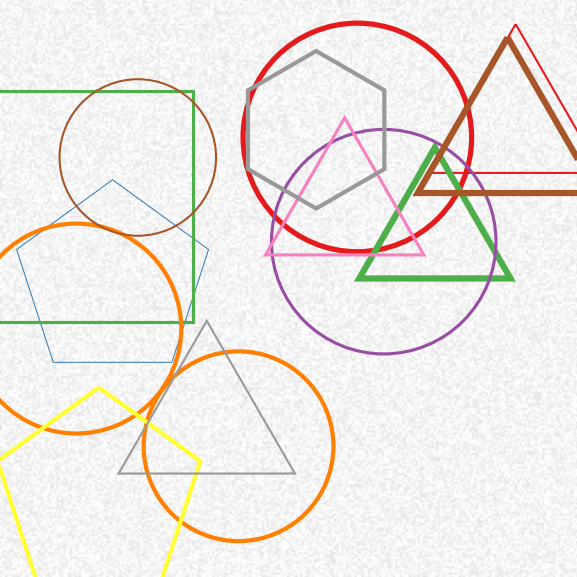[{"shape": "circle", "thickness": 2.5, "radius": 0.99, "center": [0.619, 0.761]}, {"shape": "triangle", "thickness": 1, "radius": 0.86, "center": [0.893, 0.786]}, {"shape": "pentagon", "thickness": 0.5, "radius": 0.87, "center": [0.195, 0.513]}, {"shape": "square", "thickness": 1.5, "radius": 1.0, "center": [0.135, 0.642]}, {"shape": "triangle", "thickness": 3, "radius": 0.76, "center": [0.753, 0.593]}, {"shape": "circle", "thickness": 1.5, "radius": 0.97, "center": [0.664, 0.581]}, {"shape": "circle", "thickness": 2, "radius": 0.91, "center": [0.132, 0.43]}, {"shape": "circle", "thickness": 2, "radius": 0.82, "center": [0.413, 0.226]}, {"shape": "pentagon", "thickness": 2, "radius": 0.92, "center": [0.171, 0.144]}, {"shape": "circle", "thickness": 1, "radius": 0.68, "center": [0.239, 0.726]}, {"shape": "triangle", "thickness": 3, "radius": 0.9, "center": [0.879, 0.755]}, {"shape": "triangle", "thickness": 1.5, "radius": 0.79, "center": [0.597, 0.637]}, {"shape": "hexagon", "thickness": 2, "radius": 0.68, "center": [0.547, 0.774]}, {"shape": "triangle", "thickness": 1, "radius": 0.88, "center": [0.358, 0.267]}]